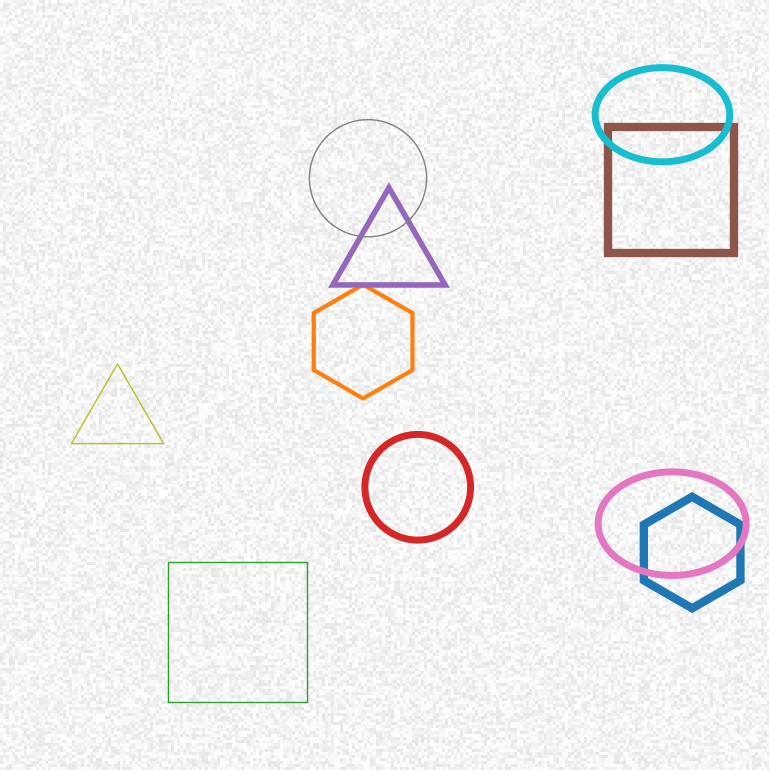[{"shape": "hexagon", "thickness": 3, "radius": 0.36, "center": [0.899, 0.282]}, {"shape": "hexagon", "thickness": 1.5, "radius": 0.37, "center": [0.472, 0.556]}, {"shape": "square", "thickness": 0.5, "radius": 0.45, "center": [0.308, 0.18]}, {"shape": "circle", "thickness": 2.5, "radius": 0.34, "center": [0.543, 0.367]}, {"shape": "triangle", "thickness": 2, "radius": 0.42, "center": [0.505, 0.672]}, {"shape": "square", "thickness": 3, "radius": 0.41, "center": [0.871, 0.753]}, {"shape": "oval", "thickness": 2.5, "radius": 0.48, "center": [0.873, 0.32]}, {"shape": "circle", "thickness": 0.5, "radius": 0.38, "center": [0.478, 0.769]}, {"shape": "triangle", "thickness": 0.5, "radius": 0.35, "center": [0.153, 0.458]}, {"shape": "oval", "thickness": 2.5, "radius": 0.44, "center": [0.86, 0.851]}]